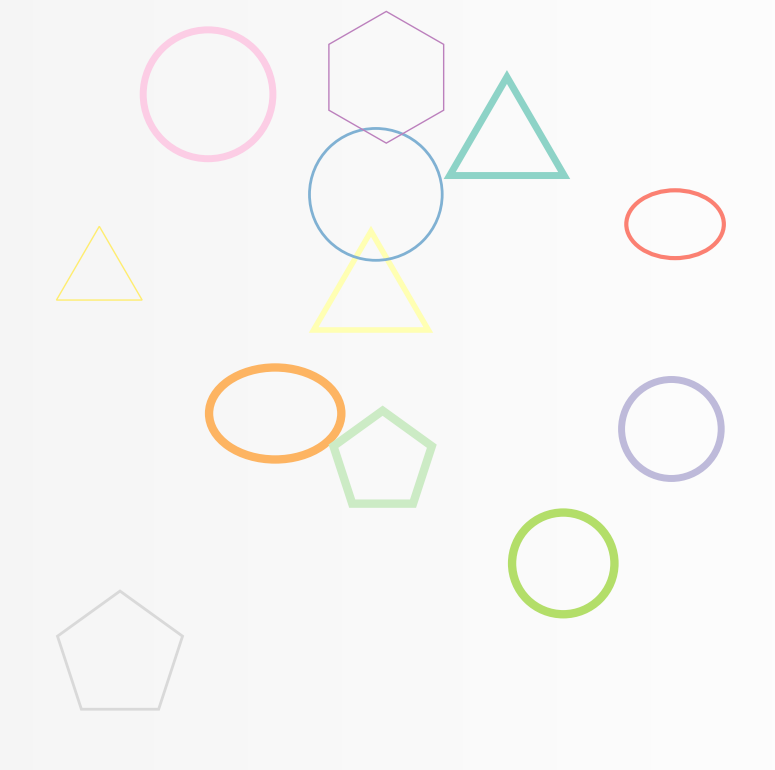[{"shape": "triangle", "thickness": 2.5, "radius": 0.43, "center": [0.654, 0.815]}, {"shape": "triangle", "thickness": 2, "radius": 0.43, "center": [0.479, 0.614]}, {"shape": "circle", "thickness": 2.5, "radius": 0.32, "center": [0.866, 0.443]}, {"shape": "oval", "thickness": 1.5, "radius": 0.31, "center": [0.871, 0.709]}, {"shape": "circle", "thickness": 1, "radius": 0.43, "center": [0.485, 0.748]}, {"shape": "oval", "thickness": 3, "radius": 0.43, "center": [0.355, 0.463]}, {"shape": "circle", "thickness": 3, "radius": 0.33, "center": [0.727, 0.268]}, {"shape": "circle", "thickness": 2.5, "radius": 0.42, "center": [0.268, 0.878]}, {"shape": "pentagon", "thickness": 1, "radius": 0.42, "center": [0.155, 0.148]}, {"shape": "hexagon", "thickness": 0.5, "radius": 0.43, "center": [0.498, 0.9]}, {"shape": "pentagon", "thickness": 3, "radius": 0.33, "center": [0.494, 0.4]}, {"shape": "triangle", "thickness": 0.5, "radius": 0.32, "center": [0.128, 0.642]}]